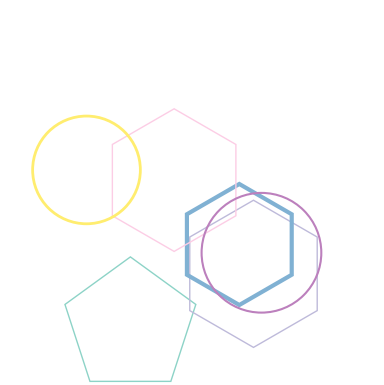[{"shape": "pentagon", "thickness": 1, "radius": 0.89, "center": [0.339, 0.154]}, {"shape": "hexagon", "thickness": 1, "radius": 0.96, "center": [0.658, 0.289]}, {"shape": "hexagon", "thickness": 3, "radius": 0.79, "center": [0.622, 0.365]}, {"shape": "hexagon", "thickness": 1, "radius": 0.93, "center": [0.452, 0.532]}, {"shape": "circle", "thickness": 1.5, "radius": 0.78, "center": [0.679, 0.343]}, {"shape": "circle", "thickness": 2, "radius": 0.7, "center": [0.225, 0.559]}]